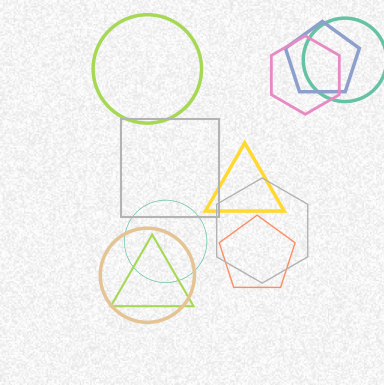[{"shape": "circle", "thickness": 0.5, "radius": 0.54, "center": [0.43, 0.373]}, {"shape": "circle", "thickness": 2.5, "radius": 0.54, "center": [0.896, 0.845]}, {"shape": "pentagon", "thickness": 1, "radius": 0.52, "center": [0.668, 0.337]}, {"shape": "pentagon", "thickness": 2.5, "radius": 0.5, "center": [0.837, 0.843]}, {"shape": "hexagon", "thickness": 2, "radius": 0.51, "center": [0.793, 0.805]}, {"shape": "circle", "thickness": 2.5, "radius": 0.7, "center": [0.383, 0.821]}, {"shape": "triangle", "thickness": 1.5, "radius": 0.62, "center": [0.395, 0.267]}, {"shape": "triangle", "thickness": 2.5, "radius": 0.59, "center": [0.636, 0.511]}, {"shape": "circle", "thickness": 2.5, "radius": 0.61, "center": [0.383, 0.285]}, {"shape": "hexagon", "thickness": 1, "radius": 0.68, "center": [0.681, 0.401]}, {"shape": "square", "thickness": 1.5, "radius": 0.63, "center": [0.442, 0.564]}]